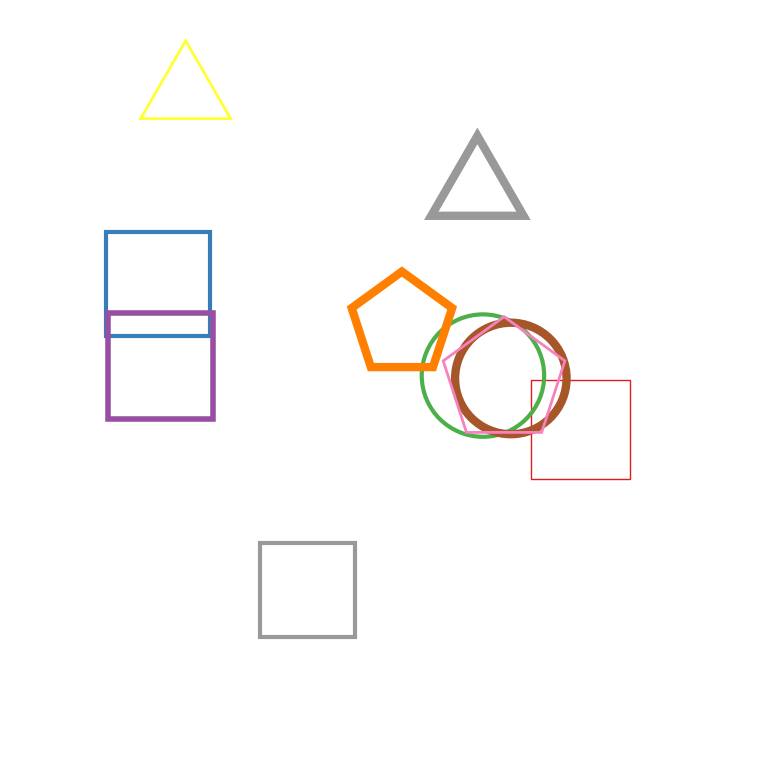[{"shape": "square", "thickness": 0.5, "radius": 0.32, "center": [0.754, 0.442]}, {"shape": "square", "thickness": 1.5, "radius": 0.34, "center": [0.205, 0.631]}, {"shape": "circle", "thickness": 1.5, "radius": 0.4, "center": [0.627, 0.512]}, {"shape": "square", "thickness": 2, "radius": 0.34, "center": [0.208, 0.525]}, {"shape": "pentagon", "thickness": 3, "radius": 0.34, "center": [0.522, 0.579]}, {"shape": "triangle", "thickness": 1, "radius": 0.34, "center": [0.241, 0.88]}, {"shape": "circle", "thickness": 3, "radius": 0.36, "center": [0.663, 0.508]}, {"shape": "pentagon", "thickness": 1, "radius": 0.42, "center": [0.655, 0.506]}, {"shape": "square", "thickness": 1.5, "radius": 0.31, "center": [0.4, 0.234]}, {"shape": "triangle", "thickness": 3, "radius": 0.35, "center": [0.62, 0.754]}]